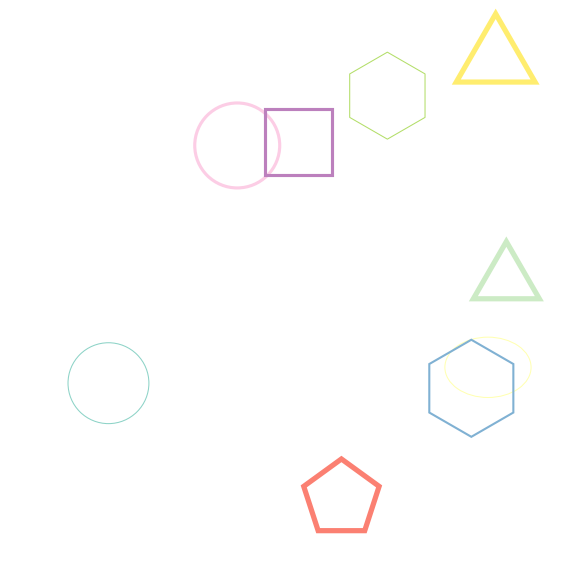[{"shape": "circle", "thickness": 0.5, "radius": 0.35, "center": [0.188, 0.336]}, {"shape": "oval", "thickness": 0.5, "radius": 0.37, "center": [0.845, 0.363]}, {"shape": "pentagon", "thickness": 2.5, "radius": 0.34, "center": [0.591, 0.136]}, {"shape": "hexagon", "thickness": 1, "radius": 0.42, "center": [0.816, 0.327]}, {"shape": "hexagon", "thickness": 0.5, "radius": 0.38, "center": [0.671, 0.833]}, {"shape": "circle", "thickness": 1.5, "radius": 0.37, "center": [0.411, 0.747]}, {"shape": "square", "thickness": 1.5, "radius": 0.29, "center": [0.517, 0.753]}, {"shape": "triangle", "thickness": 2.5, "radius": 0.33, "center": [0.877, 0.515]}, {"shape": "triangle", "thickness": 2.5, "radius": 0.39, "center": [0.858, 0.896]}]